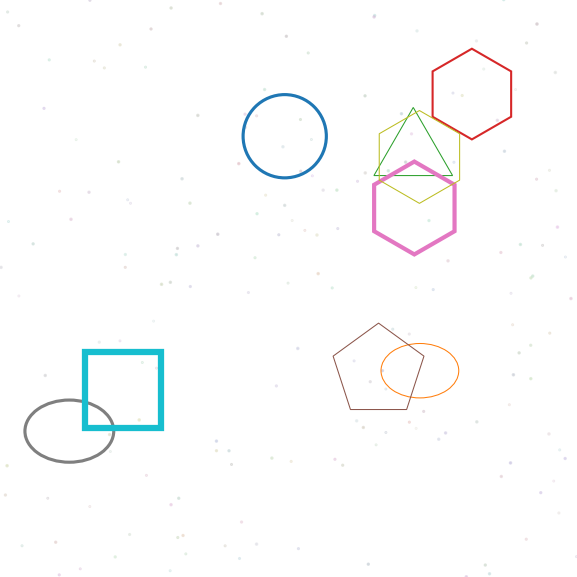[{"shape": "circle", "thickness": 1.5, "radius": 0.36, "center": [0.493, 0.763]}, {"shape": "oval", "thickness": 0.5, "radius": 0.34, "center": [0.727, 0.357]}, {"shape": "triangle", "thickness": 0.5, "radius": 0.39, "center": [0.716, 0.734]}, {"shape": "hexagon", "thickness": 1, "radius": 0.39, "center": [0.817, 0.836]}, {"shape": "pentagon", "thickness": 0.5, "radius": 0.41, "center": [0.655, 0.357]}, {"shape": "hexagon", "thickness": 2, "radius": 0.4, "center": [0.717, 0.639]}, {"shape": "oval", "thickness": 1.5, "radius": 0.38, "center": [0.12, 0.253]}, {"shape": "hexagon", "thickness": 0.5, "radius": 0.4, "center": [0.726, 0.727]}, {"shape": "square", "thickness": 3, "radius": 0.33, "center": [0.213, 0.324]}]